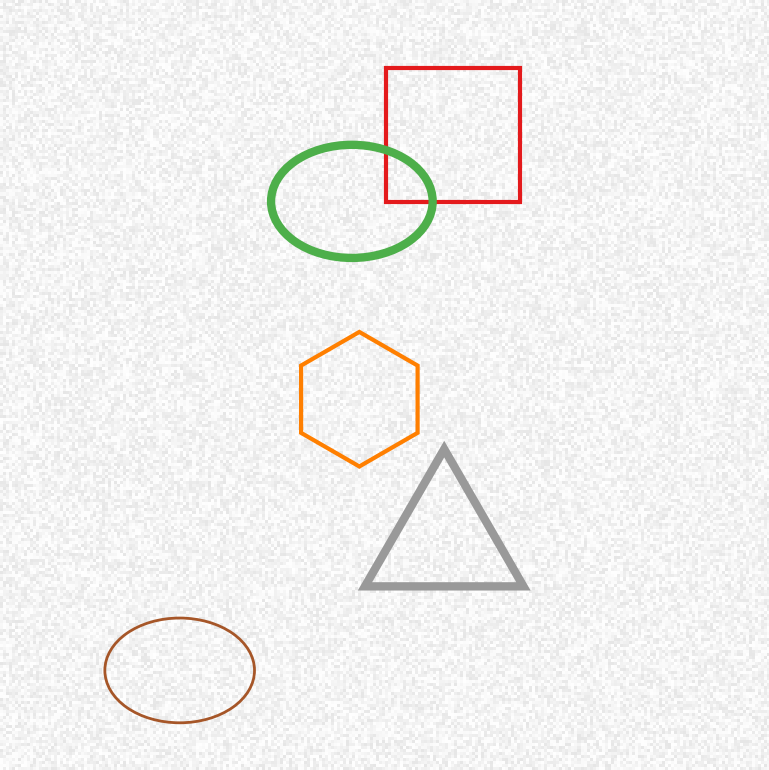[{"shape": "square", "thickness": 1.5, "radius": 0.44, "center": [0.588, 0.825]}, {"shape": "oval", "thickness": 3, "radius": 0.52, "center": [0.457, 0.738]}, {"shape": "hexagon", "thickness": 1.5, "radius": 0.44, "center": [0.467, 0.482]}, {"shape": "oval", "thickness": 1, "radius": 0.49, "center": [0.233, 0.129]}, {"shape": "triangle", "thickness": 3, "radius": 0.59, "center": [0.577, 0.298]}]